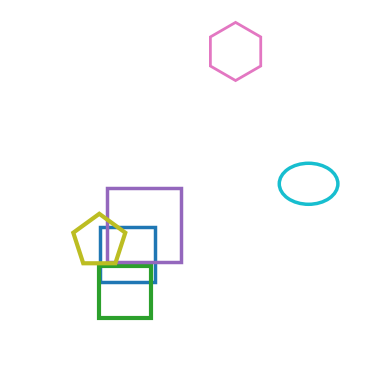[{"shape": "square", "thickness": 2.5, "radius": 0.36, "center": [0.331, 0.338]}, {"shape": "square", "thickness": 3, "radius": 0.34, "center": [0.324, 0.241]}, {"shape": "square", "thickness": 2.5, "radius": 0.48, "center": [0.375, 0.415]}, {"shape": "hexagon", "thickness": 2, "radius": 0.38, "center": [0.612, 0.866]}, {"shape": "pentagon", "thickness": 3, "radius": 0.36, "center": [0.258, 0.374]}, {"shape": "oval", "thickness": 2.5, "radius": 0.38, "center": [0.802, 0.523]}]